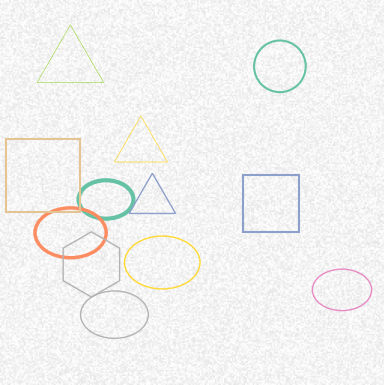[{"shape": "oval", "thickness": 3, "radius": 0.36, "center": [0.275, 0.482]}, {"shape": "circle", "thickness": 1.5, "radius": 0.34, "center": [0.727, 0.828]}, {"shape": "oval", "thickness": 2.5, "radius": 0.46, "center": [0.183, 0.395]}, {"shape": "square", "thickness": 1.5, "radius": 0.36, "center": [0.704, 0.471]}, {"shape": "triangle", "thickness": 1, "radius": 0.35, "center": [0.396, 0.48]}, {"shape": "oval", "thickness": 1, "radius": 0.38, "center": [0.888, 0.247]}, {"shape": "triangle", "thickness": 0.5, "radius": 0.5, "center": [0.183, 0.836]}, {"shape": "triangle", "thickness": 0.5, "radius": 0.4, "center": [0.366, 0.619]}, {"shape": "oval", "thickness": 1, "radius": 0.49, "center": [0.421, 0.318]}, {"shape": "square", "thickness": 1.5, "radius": 0.48, "center": [0.112, 0.544]}, {"shape": "oval", "thickness": 1, "radius": 0.44, "center": [0.297, 0.183]}, {"shape": "hexagon", "thickness": 1, "radius": 0.42, "center": [0.237, 0.313]}]